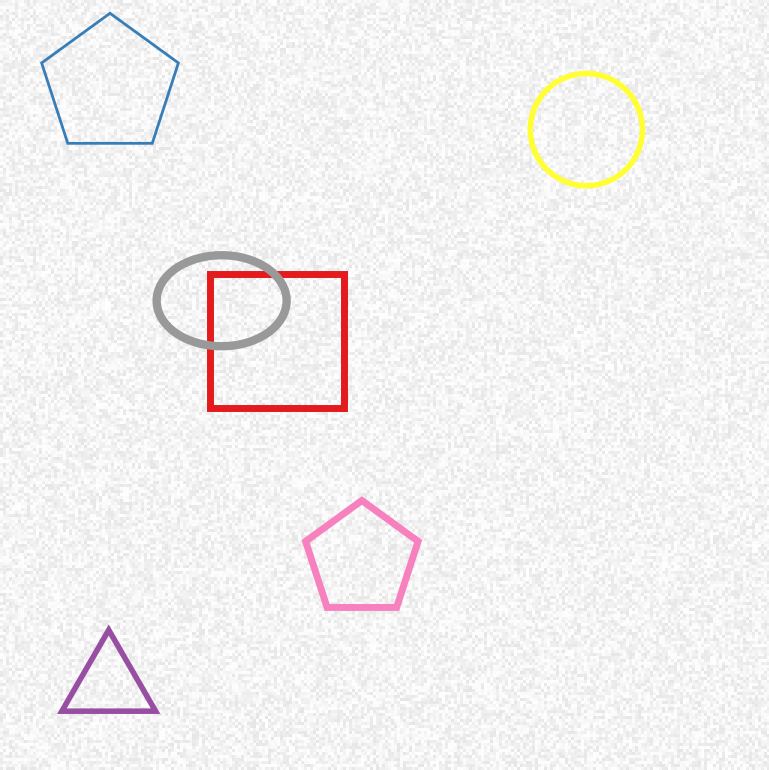[{"shape": "square", "thickness": 2.5, "radius": 0.43, "center": [0.36, 0.557]}, {"shape": "pentagon", "thickness": 1, "radius": 0.47, "center": [0.143, 0.889]}, {"shape": "triangle", "thickness": 2, "radius": 0.35, "center": [0.141, 0.112]}, {"shape": "circle", "thickness": 2, "radius": 0.36, "center": [0.762, 0.832]}, {"shape": "pentagon", "thickness": 2.5, "radius": 0.38, "center": [0.47, 0.273]}, {"shape": "oval", "thickness": 3, "radius": 0.42, "center": [0.288, 0.609]}]